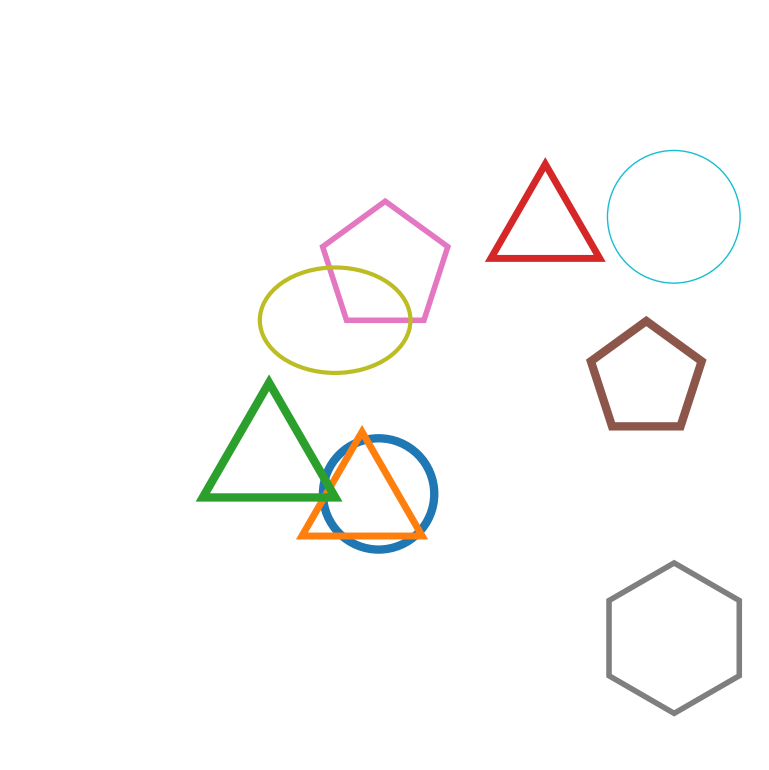[{"shape": "circle", "thickness": 3, "radius": 0.36, "center": [0.492, 0.359]}, {"shape": "triangle", "thickness": 2.5, "radius": 0.45, "center": [0.47, 0.349]}, {"shape": "triangle", "thickness": 3, "radius": 0.5, "center": [0.349, 0.404]}, {"shape": "triangle", "thickness": 2.5, "radius": 0.41, "center": [0.708, 0.705]}, {"shape": "pentagon", "thickness": 3, "radius": 0.38, "center": [0.839, 0.507]}, {"shape": "pentagon", "thickness": 2, "radius": 0.43, "center": [0.5, 0.653]}, {"shape": "hexagon", "thickness": 2, "radius": 0.49, "center": [0.876, 0.171]}, {"shape": "oval", "thickness": 1.5, "radius": 0.49, "center": [0.435, 0.584]}, {"shape": "circle", "thickness": 0.5, "radius": 0.43, "center": [0.875, 0.718]}]